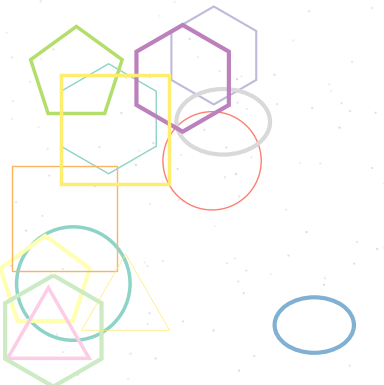[{"shape": "hexagon", "thickness": 1, "radius": 0.71, "center": [0.282, 0.692]}, {"shape": "circle", "thickness": 2.5, "radius": 0.74, "center": [0.19, 0.263]}, {"shape": "pentagon", "thickness": 3, "radius": 0.61, "center": [0.117, 0.265]}, {"shape": "hexagon", "thickness": 1.5, "radius": 0.64, "center": [0.555, 0.856]}, {"shape": "circle", "thickness": 1, "radius": 0.64, "center": [0.551, 0.582]}, {"shape": "oval", "thickness": 3, "radius": 0.52, "center": [0.816, 0.156]}, {"shape": "square", "thickness": 1, "radius": 0.68, "center": [0.168, 0.432]}, {"shape": "pentagon", "thickness": 2.5, "radius": 0.62, "center": [0.198, 0.806]}, {"shape": "triangle", "thickness": 2.5, "radius": 0.61, "center": [0.126, 0.13]}, {"shape": "oval", "thickness": 3, "radius": 0.61, "center": [0.58, 0.684]}, {"shape": "hexagon", "thickness": 3, "radius": 0.69, "center": [0.474, 0.797]}, {"shape": "hexagon", "thickness": 3, "radius": 0.72, "center": [0.139, 0.14]}, {"shape": "triangle", "thickness": 0.5, "radius": 0.66, "center": [0.326, 0.208]}, {"shape": "square", "thickness": 2.5, "radius": 0.7, "center": [0.299, 0.664]}]